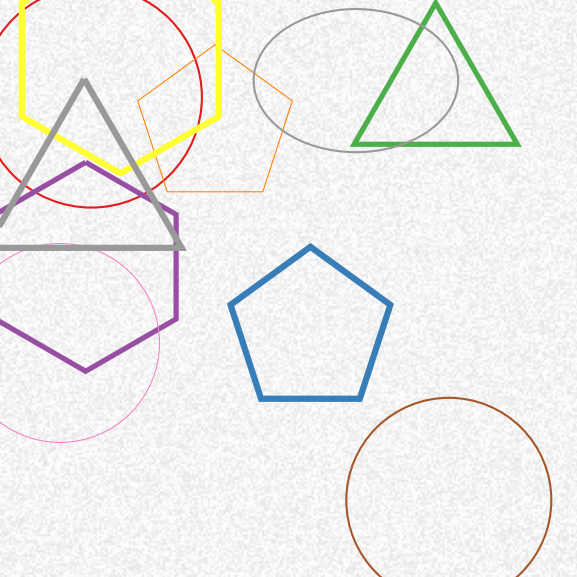[{"shape": "circle", "thickness": 1, "radius": 0.96, "center": [0.158, 0.831]}, {"shape": "pentagon", "thickness": 3, "radius": 0.73, "center": [0.538, 0.426]}, {"shape": "triangle", "thickness": 2.5, "radius": 0.82, "center": [0.755, 0.831]}, {"shape": "hexagon", "thickness": 2.5, "radius": 0.9, "center": [0.148, 0.537]}, {"shape": "pentagon", "thickness": 0.5, "radius": 0.7, "center": [0.372, 0.781]}, {"shape": "hexagon", "thickness": 3, "radius": 0.98, "center": [0.208, 0.896]}, {"shape": "circle", "thickness": 1, "radius": 0.89, "center": [0.777, 0.133]}, {"shape": "circle", "thickness": 0.5, "radius": 0.86, "center": [0.104, 0.405]}, {"shape": "oval", "thickness": 1, "radius": 0.89, "center": [0.616, 0.86]}, {"shape": "triangle", "thickness": 3, "radius": 0.97, "center": [0.146, 0.667]}]